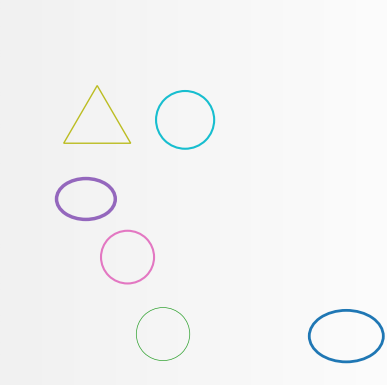[{"shape": "oval", "thickness": 2, "radius": 0.48, "center": [0.894, 0.127]}, {"shape": "circle", "thickness": 0.5, "radius": 0.34, "center": [0.421, 0.132]}, {"shape": "oval", "thickness": 2.5, "radius": 0.38, "center": [0.222, 0.483]}, {"shape": "circle", "thickness": 1.5, "radius": 0.34, "center": [0.329, 0.332]}, {"shape": "triangle", "thickness": 1, "radius": 0.5, "center": [0.251, 0.678]}, {"shape": "circle", "thickness": 1.5, "radius": 0.37, "center": [0.478, 0.689]}]